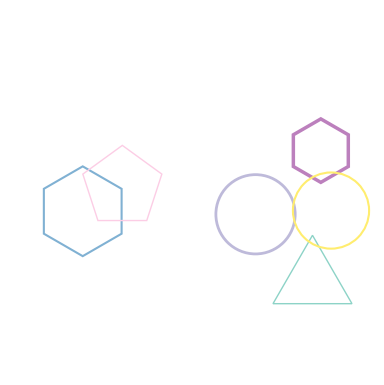[{"shape": "triangle", "thickness": 1, "radius": 0.59, "center": [0.812, 0.27]}, {"shape": "circle", "thickness": 2, "radius": 0.51, "center": [0.664, 0.443]}, {"shape": "hexagon", "thickness": 1.5, "radius": 0.58, "center": [0.215, 0.451]}, {"shape": "pentagon", "thickness": 1, "radius": 0.54, "center": [0.318, 0.514]}, {"shape": "hexagon", "thickness": 2.5, "radius": 0.41, "center": [0.833, 0.609]}, {"shape": "circle", "thickness": 1.5, "radius": 0.49, "center": [0.86, 0.453]}]